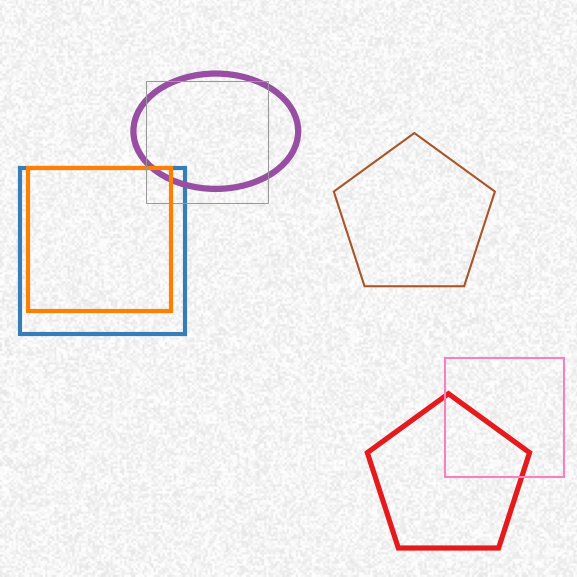[{"shape": "pentagon", "thickness": 2.5, "radius": 0.74, "center": [0.777, 0.17]}, {"shape": "square", "thickness": 2, "radius": 0.72, "center": [0.177, 0.564]}, {"shape": "oval", "thickness": 3, "radius": 0.71, "center": [0.374, 0.772]}, {"shape": "square", "thickness": 2, "radius": 0.62, "center": [0.172, 0.584]}, {"shape": "pentagon", "thickness": 1, "radius": 0.73, "center": [0.717, 0.622]}, {"shape": "square", "thickness": 1, "radius": 0.52, "center": [0.874, 0.276]}, {"shape": "square", "thickness": 0.5, "radius": 0.53, "center": [0.359, 0.753]}]